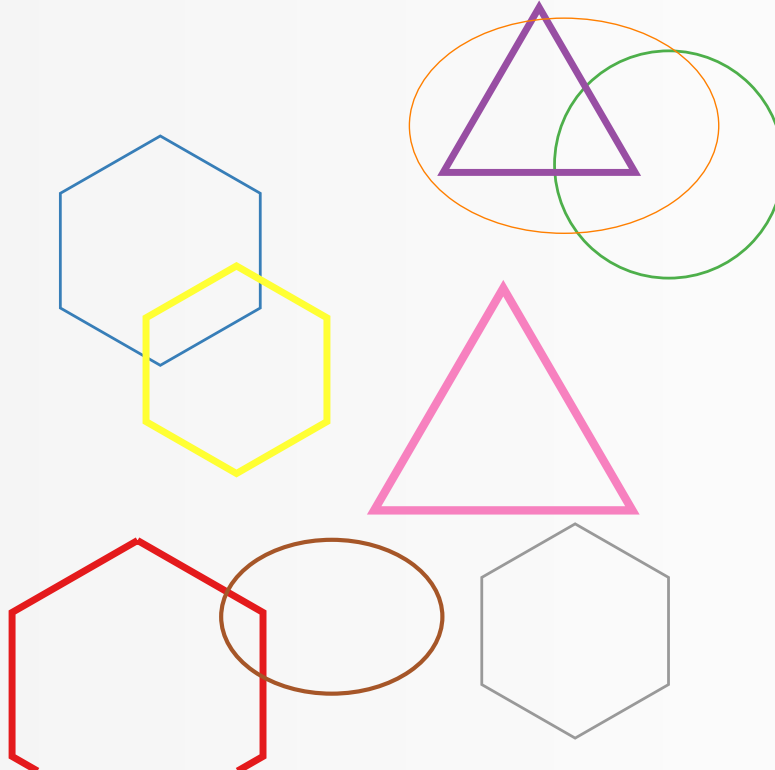[{"shape": "hexagon", "thickness": 2.5, "radius": 0.93, "center": [0.177, 0.111]}, {"shape": "hexagon", "thickness": 1, "radius": 0.74, "center": [0.207, 0.674]}, {"shape": "circle", "thickness": 1, "radius": 0.74, "center": [0.863, 0.786]}, {"shape": "triangle", "thickness": 2.5, "radius": 0.71, "center": [0.696, 0.848]}, {"shape": "oval", "thickness": 0.5, "radius": 1.0, "center": [0.728, 0.837]}, {"shape": "hexagon", "thickness": 2.5, "radius": 0.67, "center": [0.305, 0.52]}, {"shape": "oval", "thickness": 1.5, "radius": 0.71, "center": [0.428, 0.199]}, {"shape": "triangle", "thickness": 3, "radius": 0.96, "center": [0.649, 0.433]}, {"shape": "hexagon", "thickness": 1, "radius": 0.7, "center": [0.742, 0.181]}]